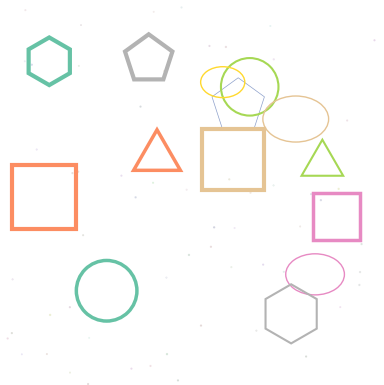[{"shape": "circle", "thickness": 2.5, "radius": 0.39, "center": [0.277, 0.245]}, {"shape": "hexagon", "thickness": 3, "radius": 0.31, "center": [0.128, 0.841]}, {"shape": "triangle", "thickness": 2.5, "radius": 0.35, "center": [0.408, 0.593]}, {"shape": "square", "thickness": 3, "radius": 0.41, "center": [0.115, 0.488]}, {"shape": "pentagon", "thickness": 0.5, "radius": 0.36, "center": [0.619, 0.726]}, {"shape": "square", "thickness": 2.5, "radius": 0.3, "center": [0.875, 0.437]}, {"shape": "oval", "thickness": 1, "radius": 0.38, "center": [0.818, 0.287]}, {"shape": "circle", "thickness": 1.5, "radius": 0.37, "center": [0.649, 0.774]}, {"shape": "triangle", "thickness": 1.5, "radius": 0.31, "center": [0.837, 0.575]}, {"shape": "oval", "thickness": 1, "radius": 0.29, "center": [0.578, 0.787]}, {"shape": "oval", "thickness": 1, "radius": 0.43, "center": [0.768, 0.691]}, {"shape": "square", "thickness": 3, "radius": 0.4, "center": [0.604, 0.586]}, {"shape": "hexagon", "thickness": 1.5, "radius": 0.38, "center": [0.756, 0.185]}, {"shape": "pentagon", "thickness": 3, "radius": 0.32, "center": [0.386, 0.846]}]